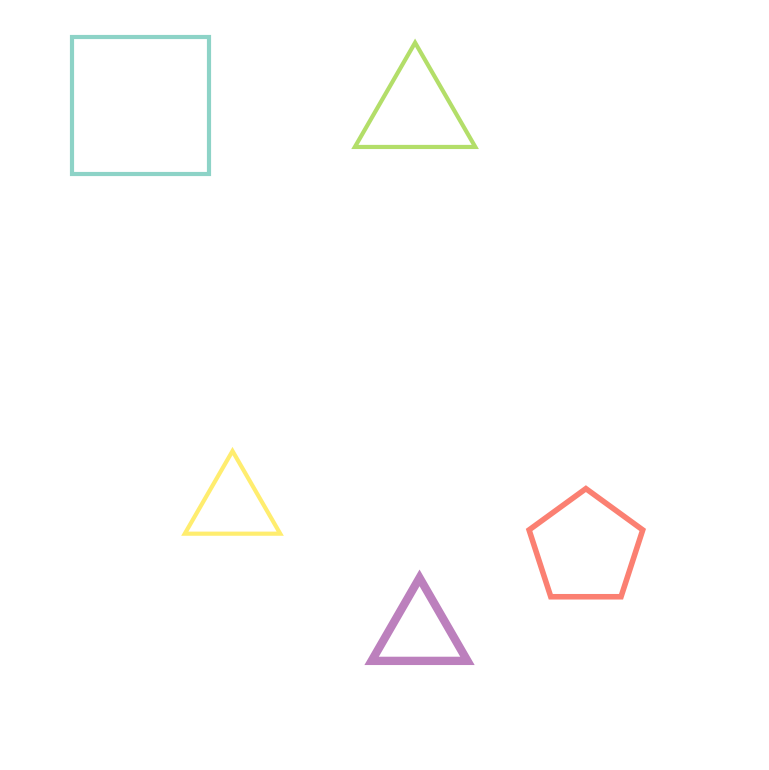[{"shape": "square", "thickness": 1.5, "radius": 0.45, "center": [0.183, 0.863]}, {"shape": "pentagon", "thickness": 2, "radius": 0.39, "center": [0.761, 0.288]}, {"shape": "triangle", "thickness": 1.5, "radius": 0.45, "center": [0.539, 0.854]}, {"shape": "triangle", "thickness": 3, "radius": 0.36, "center": [0.545, 0.178]}, {"shape": "triangle", "thickness": 1.5, "radius": 0.36, "center": [0.302, 0.343]}]